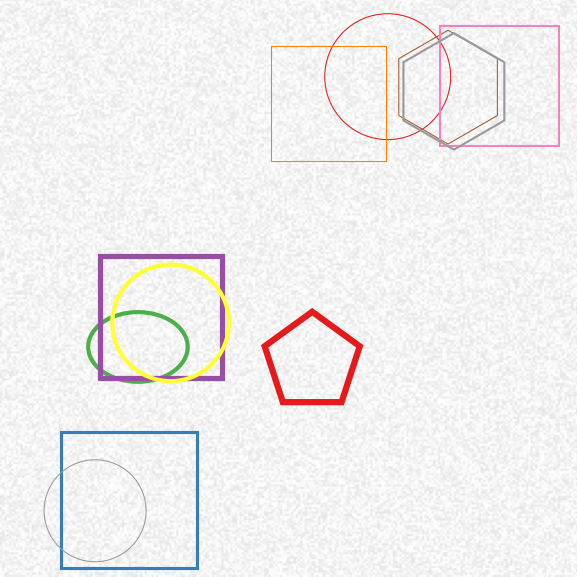[{"shape": "circle", "thickness": 0.5, "radius": 0.55, "center": [0.671, 0.866]}, {"shape": "pentagon", "thickness": 3, "radius": 0.43, "center": [0.541, 0.373]}, {"shape": "square", "thickness": 1.5, "radius": 0.59, "center": [0.224, 0.133]}, {"shape": "oval", "thickness": 2, "radius": 0.43, "center": [0.239, 0.398]}, {"shape": "square", "thickness": 2.5, "radius": 0.53, "center": [0.279, 0.45]}, {"shape": "square", "thickness": 0.5, "radius": 0.5, "center": [0.568, 0.819]}, {"shape": "circle", "thickness": 2, "radius": 0.5, "center": [0.295, 0.44]}, {"shape": "hexagon", "thickness": 0.5, "radius": 0.49, "center": [0.776, 0.848]}, {"shape": "square", "thickness": 1, "radius": 0.52, "center": [0.865, 0.85]}, {"shape": "circle", "thickness": 0.5, "radius": 0.44, "center": [0.165, 0.115]}, {"shape": "hexagon", "thickness": 1, "radius": 0.5, "center": [0.786, 0.841]}]